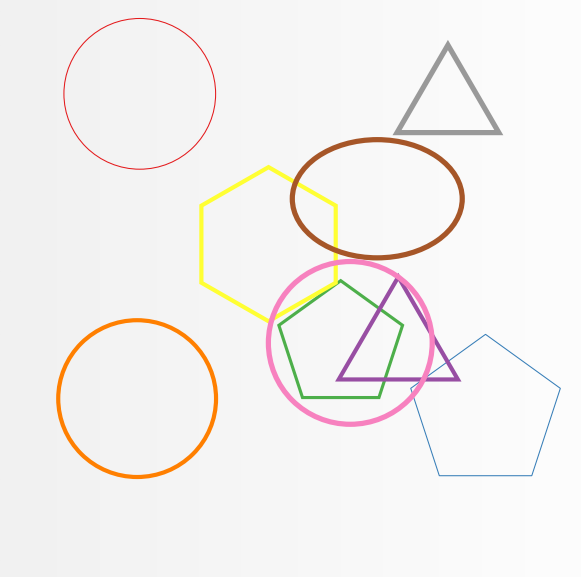[{"shape": "circle", "thickness": 0.5, "radius": 0.65, "center": [0.24, 0.837]}, {"shape": "pentagon", "thickness": 0.5, "radius": 0.68, "center": [0.835, 0.285]}, {"shape": "pentagon", "thickness": 1.5, "radius": 0.56, "center": [0.586, 0.401]}, {"shape": "triangle", "thickness": 2, "radius": 0.59, "center": [0.685, 0.401]}, {"shape": "circle", "thickness": 2, "radius": 0.68, "center": [0.236, 0.309]}, {"shape": "hexagon", "thickness": 2, "radius": 0.67, "center": [0.462, 0.576]}, {"shape": "oval", "thickness": 2.5, "radius": 0.73, "center": [0.649, 0.655]}, {"shape": "circle", "thickness": 2.5, "radius": 0.7, "center": [0.603, 0.405]}, {"shape": "triangle", "thickness": 2.5, "radius": 0.51, "center": [0.771, 0.82]}]